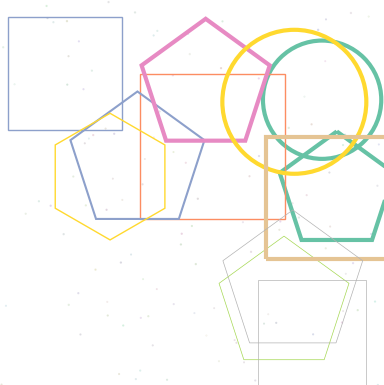[{"shape": "pentagon", "thickness": 3, "radius": 0.78, "center": [0.875, 0.503]}, {"shape": "circle", "thickness": 3, "radius": 0.77, "center": [0.837, 0.741]}, {"shape": "square", "thickness": 1, "radius": 0.94, "center": [0.551, 0.619]}, {"shape": "pentagon", "thickness": 1.5, "radius": 0.91, "center": [0.357, 0.579]}, {"shape": "square", "thickness": 1, "radius": 0.74, "center": [0.168, 0.808]}, {"shape": "pentagon", "thickness": 3, "radius": 0.87, "center": [0.534, 0.776]}, {"shape": "pentagon", "thickness": 0.5, "radius": 0.89, "center": [0.738, 0.209]}, {"shape": "hexagon", "thickness": 1, "radius": 0.82, "center": [0.286, 0.541]}, {"shape": "circle", "thickness": 3, "radius": 0.93, "center": [0.765, 0.736]}, {"shape": "square", "thickness": 3, "radius": 0.79, "center": [0.849, 0.486]}, {"shape": "pentagon", "thickness": 0.5, "radius": 0.95, "center": [0.761, 0.264]}, {"shape": "square", "thickness": 0.5, "radius": 0.7, "center": [0.81, 0.132]}]